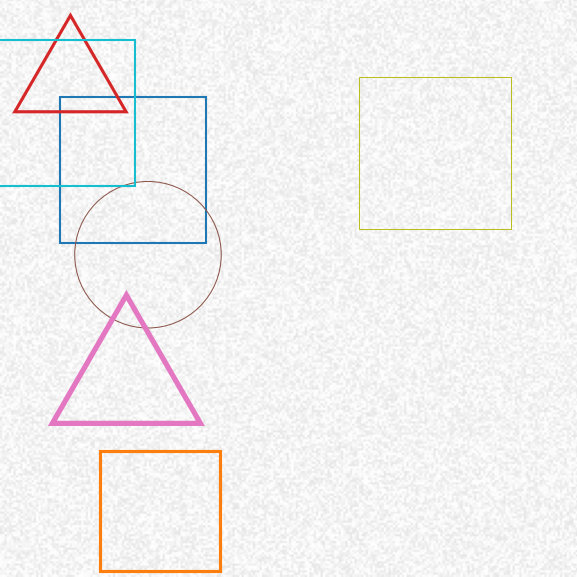[{"shape": "square", "thickness": 1, "radius": 0.63, "center": [0.23, 0.705]}, {"shape": "square", "thickness": 1.5, "radius": 0.52, "center": [0.277, 0.114]}, {"shape": "triangle", "thickness": 1.5, "radius": 0.56, "center": [0.122, 0.861]}, {"shape": "circle", "thickness": 0.5, "radius": 0.63, "center": [0.256, 0.558]}, {"shape": "triangle", "thickness": 2.5, "radius": 0.74, "center": [0.219, 0.34]}, {"shape": "square", "thickness": 0.5, "radius": 0.66, "center": [0.753, 0.734]}, {"shape": "square", "thickness": 1, "radius": 0.63, "center": [0.108, 0.804]}]